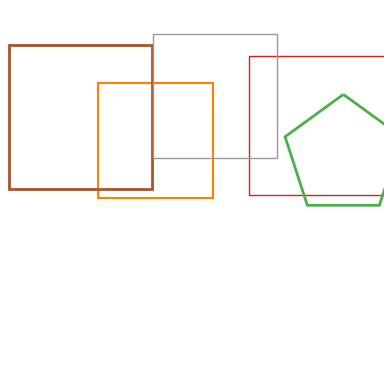[{"shape": "square", "thickness": 1, "radius": 0.91, "center": [0.83, 0.674]}, {"shape": "pentagon", "thickness": 2, "radius": 0.8, "center": [0.892, 0.596]}, {"shape": "square", "thickness": 1.5, "radius": 0.75, "center": [0.403, 0.635]}, {"shape": "square", "thickness": 2, "radius": 0.93, "center": [0.21, 0.696]}, {"shape": "square", "thickness": 1, "radius": 0.81, "center": [0.558, 0.75]}]